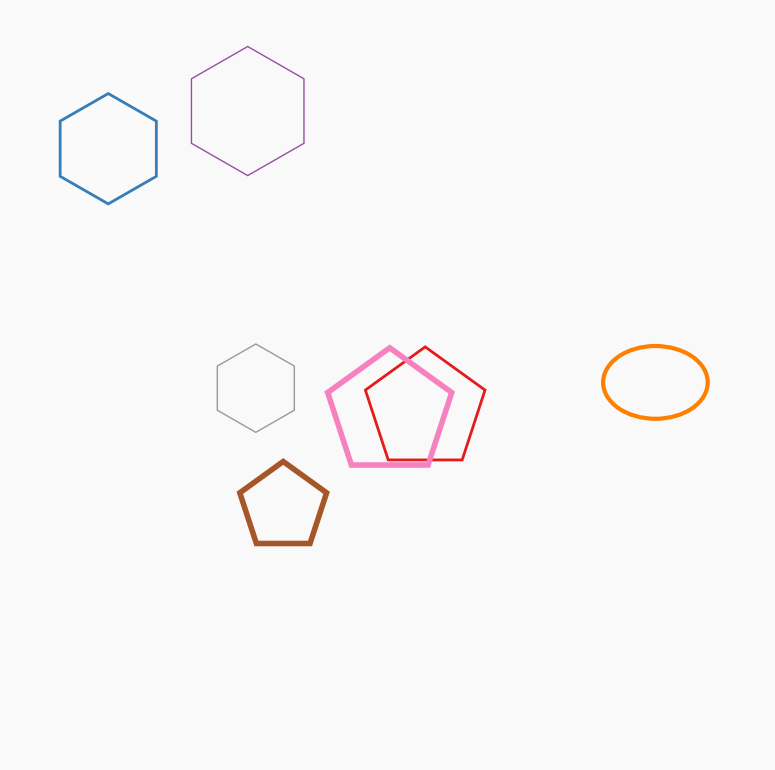[{"shape": "pentagon", "thickness": 1, "radius": 0.41, "center": [0.549, 0.468]}, {"shape": "hexagon", "thickness": 1, "radius": 0.36, "center": [0.14, 0.807]}, {"shape": "hexagon", "thickness": 0.5, "radius": 0.42, "center": [0.32, 0.856]}, {"shape": "oval", "thickness": 1.5, "radius": 0.34, "center": [0.846, 0.503]}, {"shape": "pentagon", "thickness": 2, "radius": 0.29, "center": [0.365, 0.342]}, {"shape": "pentagon", "thickness": 2, "radius": 0.42, "center": [0.503, 0.464]}, {"shape": "hexagon", "thickness": 0.5, "radius": 0.29, "center": [0.33, 0.496]}]